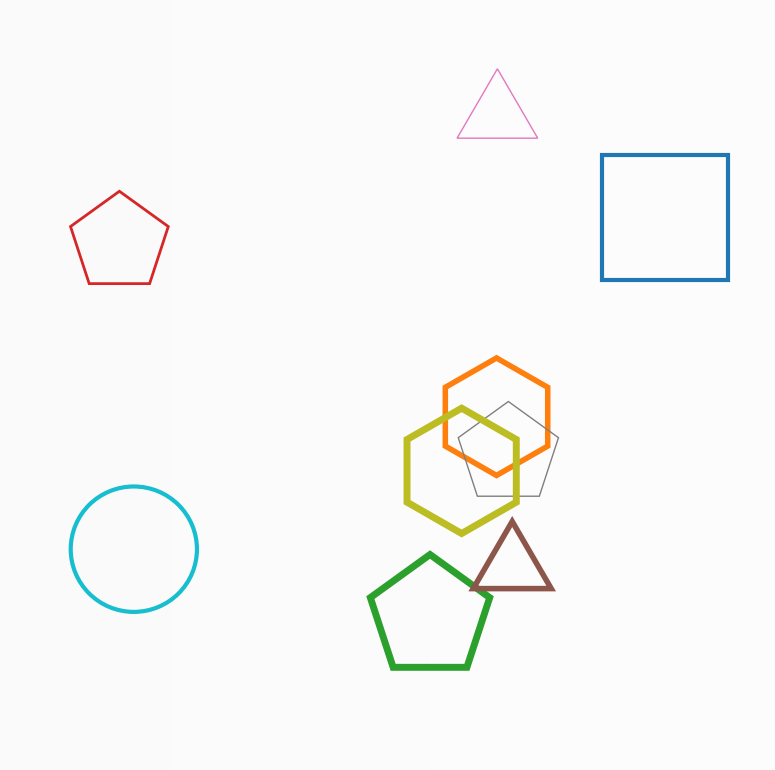[{"shape": "square", "thickness": 1.5, "radius": 0.41, "center": [0.859, 0.717]}, {"shape": "hexagon", "thickness": 2, "radius": 0.38, "center": [0.641, 0.459]}, {"shape": "pentagon", "thickness": 2.5, "radius": 0.4, "center": [0.555, 0.199]}, {"shape": "pentagon", "thickness": 1, "radius": 0.33, "center": [0.154, 0.685]}, {"shape": "triangle", "thickness": 2, "radius": 0.29, "center": [0.661, 0.265]}, {"shape": "triangle", "thickness": 0.5, "radius": 0.3, "center": [0.642, 0.851]}, {"shape": "pentagon", "thickness": 0.5, "radius": 0.34, "center": [0.656, 0.411]}, {"shape": "hexagon", "thickness": 2.5, "radius": 0.41, "center": [0.596, 0.389]}, {"shape": "circle", "thickness": 1.5, "radius": 0.41, "center": [0.173, 0.287]}]